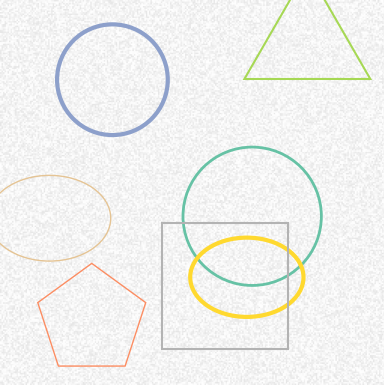[{"shape": "circle", "thickness": 2, "radius": 0.9, "center": [0.655, 0.438]}, {"shape": "pentagon", "thickness": 1, "radius": 0.74, "center": [0.238, 0.168]}, {"shape": "circle", "thickness": 3, "radius": 0.72, "center": [0.292, 0.793]}, {"shape": "triangle", "thickness": 1.5, "radius": 0.94, "center": [0.798, 0.889]}, {"shape": "oval", "thickness": 3, "radius": 0.74, "center": [0.641, 0.28]}, {"shape": "oval", "thickness": 1, "radius": 0.79, "center": [0.129, 0.433]}, {"shape": "square", "thickness": 1.5, "radius": 0.82, "center": [0.585, 0.257]}]